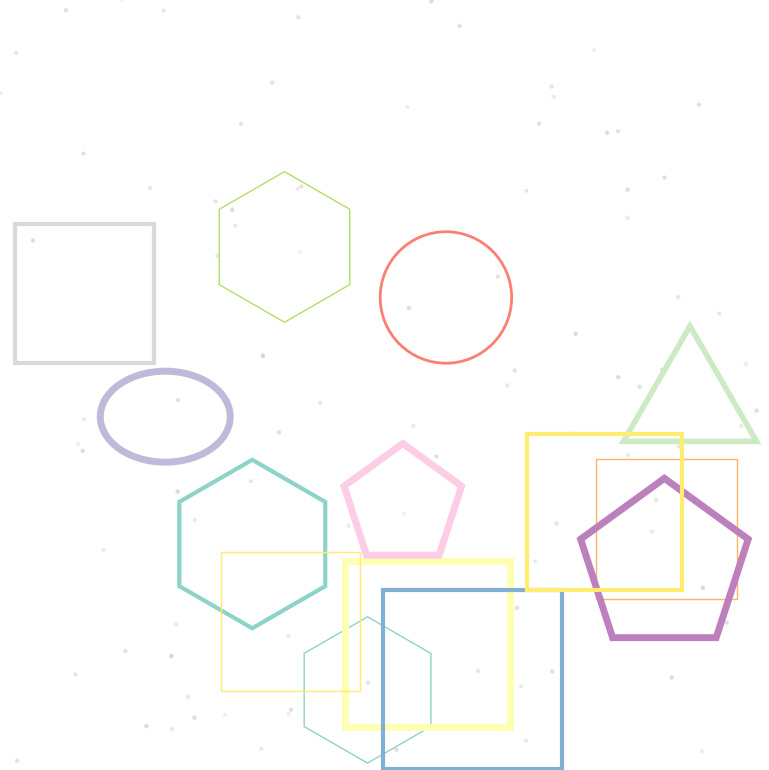[{"shape": "hexagon", "thickness": 1.5, "radius": 0.55, "center": [0.328, 0.293]}, {"shape": "hexagon", "thickness": 0.5, "radius": 0.48, "center": [0.477, 0.104]}, {"shape": "square", "thickness": 2.5, "radius": 0.54, "center": [0.555, 0.163]}, {"shape": "oval", "thickness": 2.5, "radius": 0.42, "center": [0.215, 0.459]}, {"shape": "circle", "thickness": 1, "radius": 0.43, "center": [0.579, 0.614]}, {"shape": "square", "thickness": 1.5, "radius": 0.58, "center": [0.613, 0.117]}, {"shape": "square", "thickness": 0.5, "radius": 0.46, "center": [0.866, 0.313]}, {"shape": "hexagon", "thickness": 0.5, "radius": 0.49, "center": [0.369, 0.679]}, {"shape": "pentagon", "thickness": 2.5, "radius": 0.4, "center": [0.523, 0.344]}, {"shape": "square", "thickness": 1.5, "radius": 0.45, "center": [0.11, 0.618]}, {"shape": "pentagon", "thickness": 2.5, "radius": 0.57, "center": [0.863, 0.264]}, {"shape": "triangle", "thickness": 2, "radius": 0.5, "center": [0.896, 0.477]}, {"shape": "square", "thickness": 0.5, "radius": 0.45, "center": [0.377, 0.193]}, {"shape": "square", "thickness": 1.5, "radius": 0.5, "center": [0.785, 0.335]}]